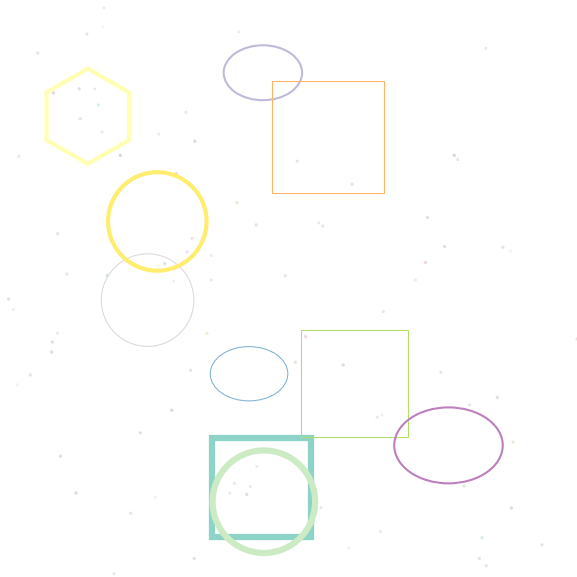[{"shape": "square", "thickness": 3, "radius": 0.43, "center": [0.453, 0.155]}, {"shape": "hexagon", "thickness": 2, "radius": 0.41, "center": [0.152, 0.798]}, {"shape": "oval", "thickness": 1, "radius": 0.34, "center": [0.455, 0.873]}, {"shape": "oval", "thickness": 0.5, "radius": 0.34, "center": [0.431, 0.352]}, {"shape": "square", "thickness": 0.5, "radius": 0.48, "center": [0.568, 0.762]}, {"shape": "square", "thickness": 0.5, "radius": 0.46, "center": [0.613, 0.335]}, {"shape": "circle", "thickness": 0.5, "radius": 0.4, "center": [0.256, 0.479]}, {"shape": "oval", "thickness": 1, "radius": 0.47, "center": [0.777, 0.228]}, {"shape": "circle", "thickness": 3, "radius": 0.44, "center": [0.457, 0.13]}, {"shape": "circle", "thickness": 2, "radius": 0.43, "center": [0.272, 0.616]}]